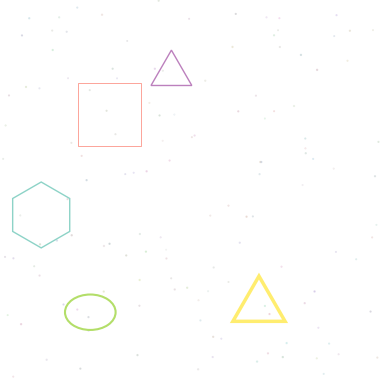[{"shape": "hexagon", "thickness": 1, "radius": 0.43, "center": [0.107, 0.442]}, {"shape": "square", "thickness": 0.5, "radius": 0.41, "center": [0.284, 0.702]}, {"shape": "oval", "thickness": 1.5, "radius": 0.33, "center": [0.235, 0.189]}, {"shape": "triangle", "thickness": 1, "radius": 0.31, "center": [0.445, 0.809]}, {"shape": "triangle", "thickness": 2.5, "radius": 0.39, "center": [0.673, 0.205]}]